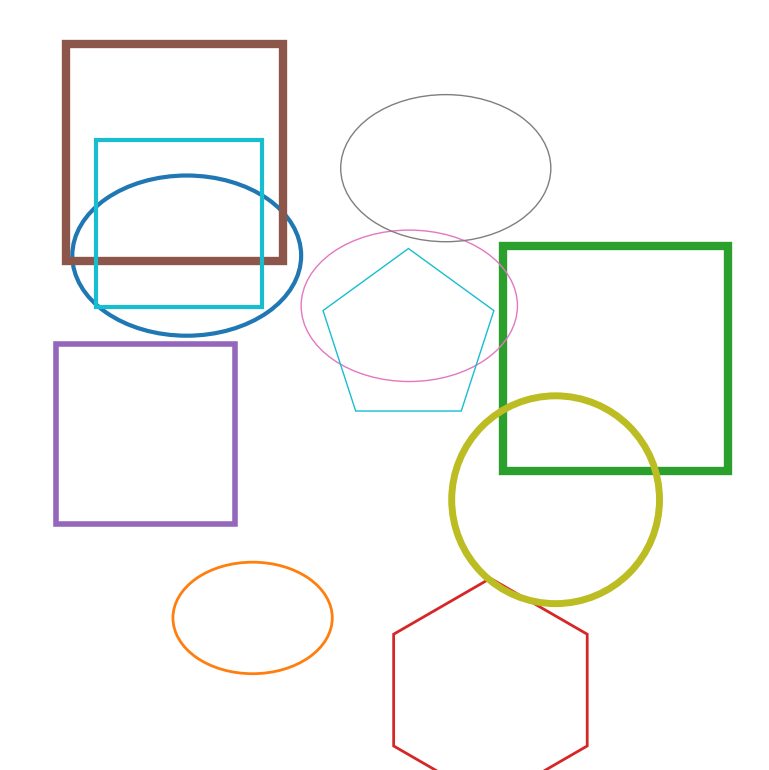[{"shape": "oval", "thickness": 1.5, "radius": 0.74, "center": [0.243, 0.668]}, {"shape": "oval", "thickness": 1, "radius": 0.52, "center": [0.328, 0.197]}, {"shape": "square", "thickness": 3, "radius": 0.73, "center": [0.799, 0.534]}, {"shape": "hexagon", "thickness": 1, "radius": 0.73, "center": [0.637, 0.104]}, {"shape": "square", "thickness": 2, "radius": 0.58, "center": [0.189, 0.436]}, {"shape": "square", "thickness": 3, "radius": 0.7, "center": [0.227, 0.802]}, {"shape": "oval", "thickness": 0.5, "radius": 0.7, "center": [0.532, 0.603]}, {"shape": "oval", "thickness": 0.5, "radius": 0.68, "center": [0.579, 0.782]}, {"shape": "circle", "thickness": 2.5, "radius": 0.67, "center": [0.722, 0.351]}, {"shape": "square", "thickness": 1.5, "radius": 0.54, "center": [0.232, 0.71]}, {"shape": "pentagon", "thickness": 0.5, "radius": 0.58, "center": [0.53, 0.561]}]